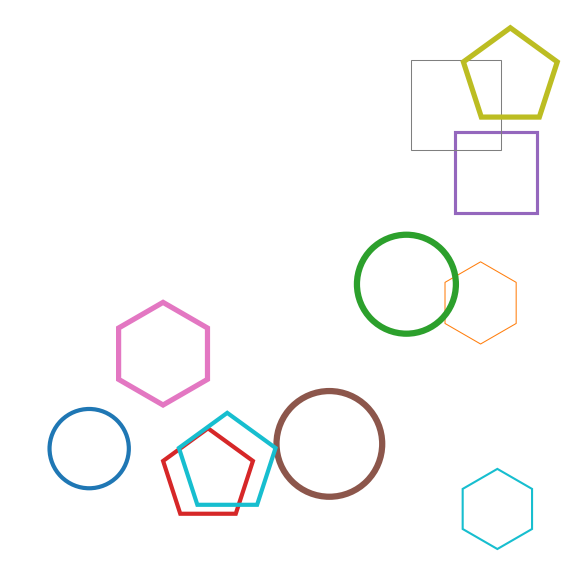[{"shape": "circle", "thickness": 2, "radius": 0.34, "center": [0.154, 0.222]}, {"shape": "hexagon", "thickness": 0.5, "radius": 0.36, "center": [0.832, 0.475]}, {"shape": "circle", "thickness": 3, "radius": 0.43, "center": [0.704, 0.507]}, {"shape": "pentagon", "thickness": 2, "radius": 0.41, "center": [0.36, 0.176]}, {"shape": "square", "thickness": 1.5, "radius": 0.35, "center": [0.859, 0.7]}, {"shape": "circle", "thickness": 3, "radius": 0.46, "center": [0.57, 0.23]}, {"shape": "hexagon", "thickness": 2.5, "radius": 0.44, "center": [0.282, 0.387]}, {"shape": "square", "thickness": 0.5, "radius": 0.39, "center": [0.79, 0.817]}, {"shape": "pentagon", "thickness": 2.5, "radius": 0.43, "center": [0.884, 0.866]}, {"shape": "hexagon", "thickness": 1, "radius": 0.35, "center": [0.861, 0.118]}, {"shape": "pentagon", "thickness": 2, "radius": 0.44, "center": [0.393, 0.196]}]